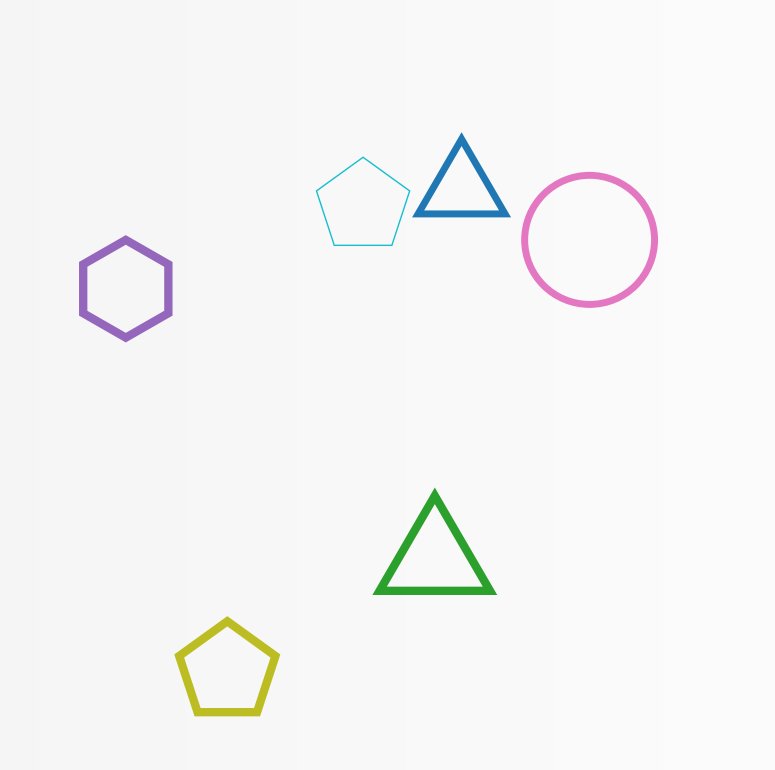[{"shape": "triangle", "thickness": 2.5, "radius": 0.32, "center": [0.596, 0.755]}, {"shape": "triangle", "thickness": 3, "radius": 0.41, "center": [0.561, 0.274]}, {"shape": "hexagon", "thickness": 3, "radius": 0.32, "center": [0.162, 0.625]}, {"shape": "circle", "thickness": 2.5, "radius": 0.42, "center": [0.761, 0.688]}, {"shape": "pentagon", "thickness": 3, "radius": 0.33, "center": [0.293, 0.128]}, {"shape": "pentagon", "thickness": 0.5, "radius": 0.32, "center": [0.468, 0.733]}]